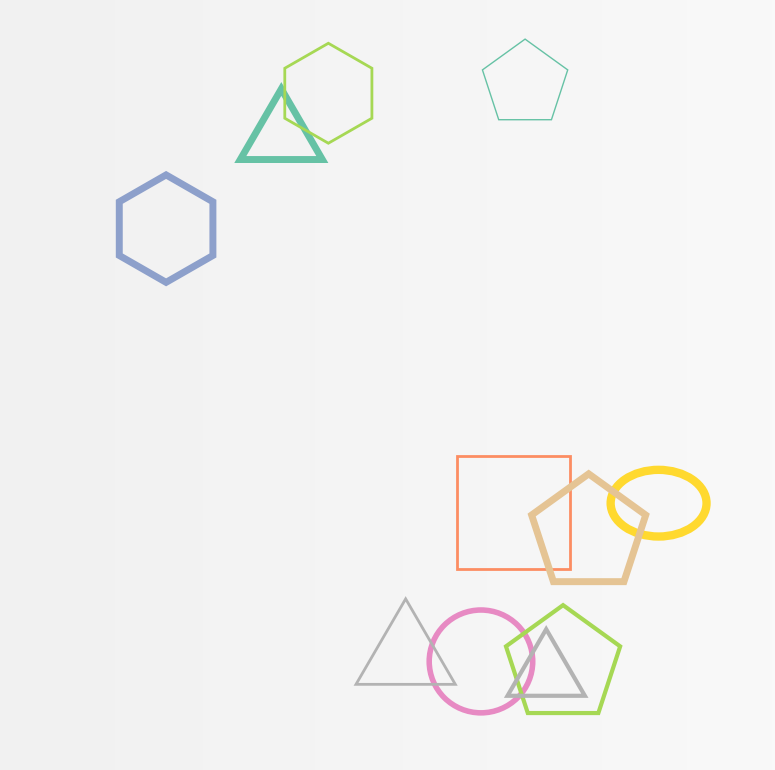[{"shape": "triangle", "thickness": 2.5, "radius": 0.31, "center": [0.363, 0.823]}, {"shape": "pentagon", "thickness": 0.5, "radius": 0.29, "center": [0.678, 0.891]}, {"shape": "square", "thickness": 1, "radius": 0.37, "center": [0.663, 0.335]}, {"shape": "hexagon", "thickness": 2.5, "radius": 0.35, "center": [0.214, 0.703]}, {"shape": "circle", "thickness": 2, "radius": 0.33, "center": [0.621, 0.141]}, {"shape": "hexagon", "thickness": 1, "radius": 0.32, "center": [0.424, 0.879]}, {"shape": "pentagon", "thickness": 1.5, "radius": 0.39, "center": [0.727, 0.137]}, {"shape": "oval", "thickness": 3, "radius": 0.31, "center": [0.85, 0.347]}, {"shape": "pentagon", "thickness": 2.5, "radius": 0.39, "center": [0.76, 0.307]}, {"shape": "triangle", "thickness": 1.5, "radius": 0.29, "center": [0.705, 0.125]}, {"shape": "triangle", "thickness": 1, "radius": 0.37, "center": [0.523, 0.148]}]